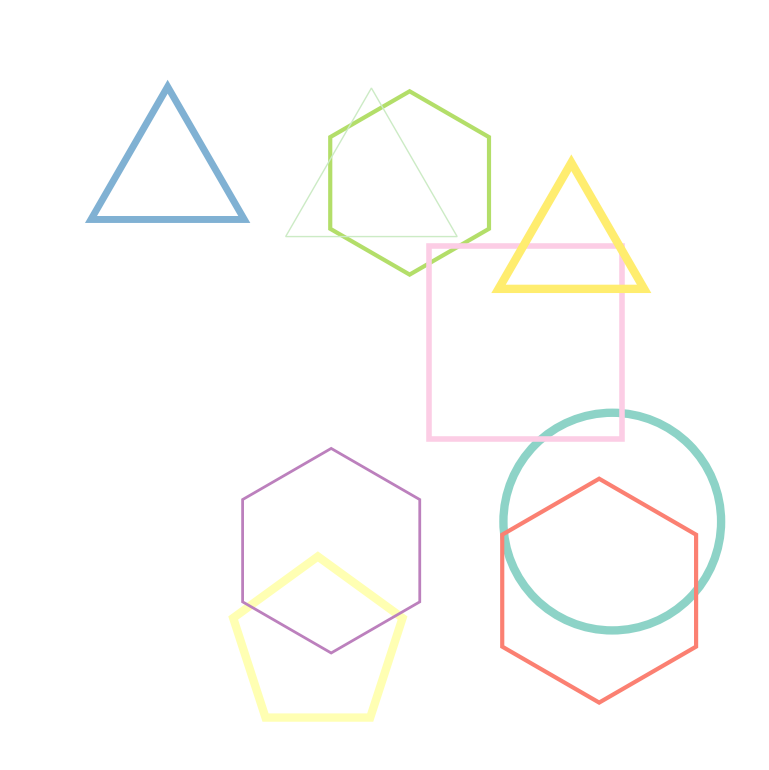[{"shape": "circle", "thickness": 3, "radius": 0.71, "center": [0.795, 0.323]}, {"shape": "pentagon", "thickness": 3, "radius": 0.58, "center": [0.413, 0.162]}, {"shape": "hexagon", "thickness": 1.5, "radius": 0.73, "center": [0.778, 0.233]}, {"shape": "triangle", "thickness": 2.5, "radius": 0.57, "center": [0.218, 0.772]}, {"shape": "hexagon", "thickness": 1.5, "radius": 0.6, "center": [0.532, 0.762]}, {"shape": "square", "thickness": 2, "radius": 0.63, "center": [0.682, 0.555]}, {"shape": "hexagon", "thickness": 1, "radius": 0.66, "center": [0.43, 0.285]}, {"shape": "triangle", "thickness": 0.5, "radius": 0.64, "center": [0.482, 0.757]}, {"shape": "triangle", "thickness": 3, "radius": 0.55, "center": [0.742, 0.679]}]